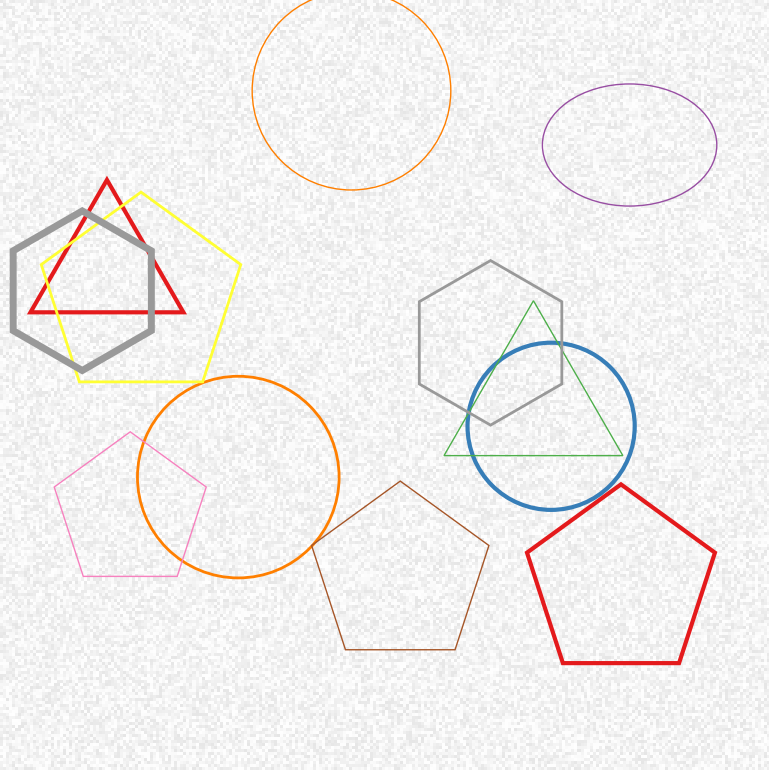[{"shape": "triangle", "thickness": 1.5, "radius": 0.57, "center": [0.139, 0.652]}, {"shape": "pentagon", "thickness": 1.5, "radius": 0.64, "center": [0.806, 0.243]}, {"shape": "circle", "thickness": 1.5, "radius": 0.54, "center": [0.716, 0.446]}, {"shape": "triangle", "thickness": 0.5, "radius": 0.67, "center": [0.693, 0.475]}, {"shape": "oval", "thickness": 0.5, "radius": 0.57, "center": [0.818, 0.812]}, {"shape": "circle", "thickness": 1, "radius": 0.65, "center": [0.309, 0.38]}, {"shape": "circle", "thickness": 0.5, "radius": 0.64, "center": [0.456, 0.882]}, {"shape": "pentagon", "thickness": 1, "radius": 0.68, "center": [0.183, 0.614]}, {"shape": "pentagon", "thickness": 0.5, "radius": 0.61, "center": [0.52, 0.254]}, {"shape": "pentagon", "thickness": 0.5, "radius": 0.52, "center": [0.169, 0.335]}, {"shape": "hexagon", "thickness": 1, "radius": 0.53, "center": [0.637, 0.555]}, {"shape": "hexagon", "thickness": 2.5, "radius": 0.52, "center": [0.107, 0.622]}]